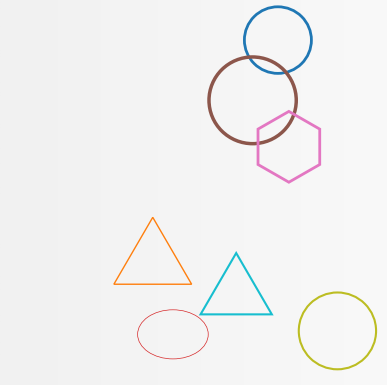[{"shape": "circle", "thickness": 2, "radius": 0.43, "center": [0.717, 0.896]}, {"shape": "triangle", "thickness": 1, "radius": 0.58, "center": [0.394, 0.32]}, {"shape": "oval", "thickness": 0.5, "radius": 0.46, "center": [0.446, 0.132]}, {"shape": "circle", "thickness": 2.5, "radius": 0.56, "center": [0.652, 0.739]}, {"shape": "hexagon", "thickness": 2, "radius": 0.46, "center": [0.745, 0.619]}, {"shape": "circle", "thickness": 1.5, "radius": 0.5, "center": [0.871, 0.141]}, {"shape": "triangle", "thickness": 1.5, "radius": 0.53, "center": [0.61, 0.237]}]